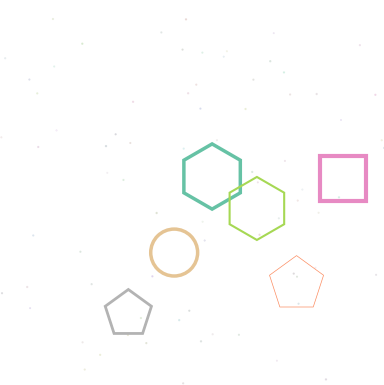[{"shape": "hexagon", "thickness": 2.5, "radius": 0.42, "center": [0.551, 0.542]}, {"shape": "pentagon", "thickness": 0.5, "radius": 0.37, "center": [0.77, 0.262]}, {"shape": "square", "thickness": 3, "radius": 0.29, "center": [0.891, 0.537]}, {"shape": "hexagon", "thickness": 1.5, "radius": 0.41, "center": [0.667, 0.459]}, {"shape": "circle", "thickness": 2.5, "radius": 0.3, "center": [0.452, 0.344]}, {"shape": "pentagon", "thickness": 2, "radius": 0.32, "center": [0.333, 0.185]}]